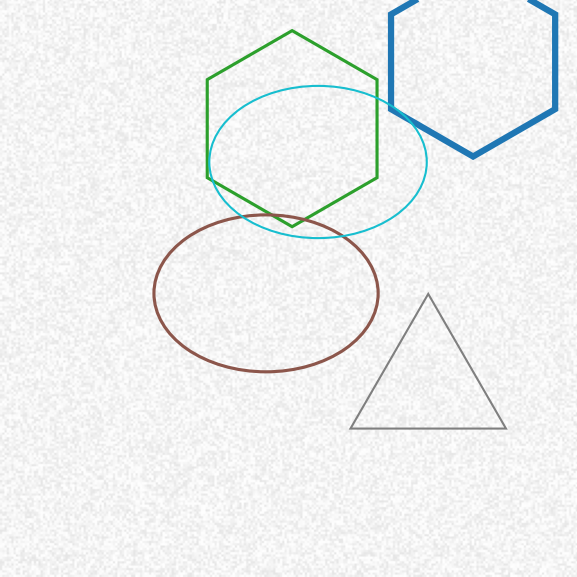[{"shape": "hexagon", "thickness": 3, "radius": 0.82, "center": [0.819, 0.892]}, {"shape": "hexagon", "thickness": 1.5, "radius": 0.85, "center": [0.506, 0.776]}, {"shape": "oval", "thickness": 1.5, "radius": 0.97, "center": [0.461, 0.491]}, {"shape": "triangle", "thickness": 1, "radius": 0.78, "center": [0.742, 0.335]}, {"shape": "oval", "thickness": 1, "radius": 0.94, "center": [0.551, 0.719]}]